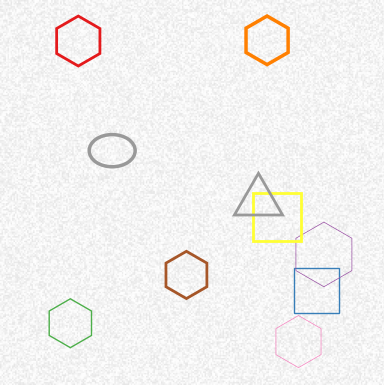[{"shape": "hexagon", "thickness": 2, "radius": 0.32, "center": [0.203, 0.893]}, {"shape": "square", "thickness": 1, "radius": 0.29, "center": [0.823, 0.246]}, {"shape": "hexagon", "thickness": 1, "radius": 0.32, "center": [0.183, 0.16]}, {"shape": "hexagon", "thickness": 0.5, "radius": 0.42, "center": [0.841, 0.339]}, {"shape": "hexagon", "thickness": 2.5, "radius": 0.32, "center": [0.694, 0.895]}, {"shape": "square", "thickness": 2, "radius": 0.31, "center": [0.72, 0.437]}, {"shape": "hexagon", "thickness": 2, "radius": 0.31, "center": [0.484, 0.286]}, {"shape": "hexagon", "thickness": 0.5, "radius": 0.34, "center": [0.775, 0.113]}, {"shape": "triangle", "thickness": 2, "radius": 0.36, "center": [0.671, 0.478]}, {"shape": "oval", "thickness": 2.5, "radius": 0.3, "center": [0.291, 0.609]}]